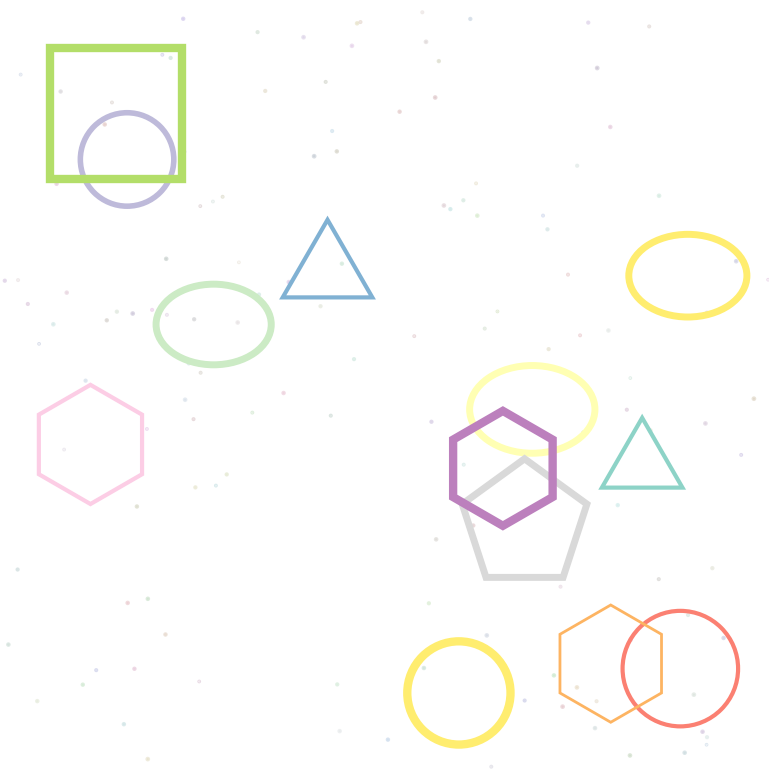[{"shape": "triangle", "thickness": 1.5, "radius": 0.3, "center": [0.834, 0.397]}, {"shape": "oval", "thickness": 2.5, "radius": 0.41, "center": [0.691, 0.468]}, {"shape": "circle", "thickness": 2, "radius": 0.3, "center": [0.165, 0.793]}, {"shape": "circle", "thickness": 1.5, "radius": 0.38, "center": [0.884, 0.132]}, {"shape": "triangle", "thickness": 1.5, "radius": 0.34, "center": [0.425, 0.647]}, {"shape": "hexagon", "thickness": 1, "radius": 0.38, "center": [0.793, 0.138]}, {"shape": "square", "thickness": 3, "radius": 0.43, "center": [0.15, 0.853]}, {"shape": "hexagon", "thickness": 1.5, "radius": 0.39, "center": [0.117, 0.423]}, {"shape": "pentagon", "thickness": 2.5, "radius": 0.43, "center": [0.681, 0.319]}, {"shape": "hexagon", "thickness": 3, "radius": 0.37, "center": [0.653, 0.392]}, {"shape": "oval", "thickness": 2.5, "radius": 0.37, "center": [0.277, 0.579]}, {"shape": "circle", "thickness": 3, "radius": 0.34, "center": [0.596, 0.1]}, {"shape": "oval", "thickness": 2.5, "radius": 0.38, "center": [0.893, 0.642]}]